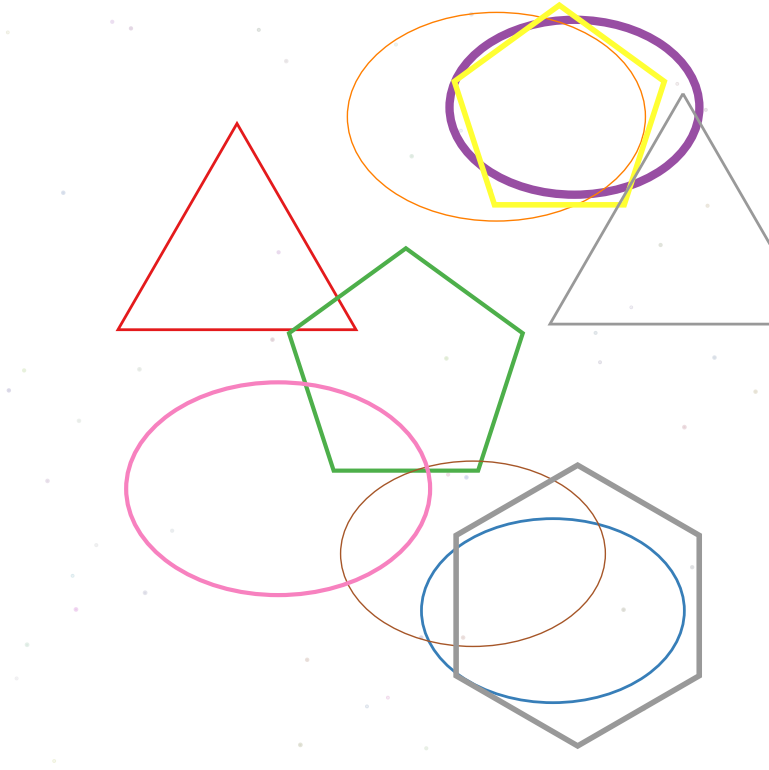[{"shape": "triangle", "thickness": 1, "radius": 0.89, "center": [0.308, 0.661]}, {"shape": "oval", "thickness": 1, "radius": 0.85, "center": [0.718, 0.207]}, {"shape": "pentagon", "thickness": 1.5, "radius": 0.8, "center": [0.527, 0.518]}, {"shape": "oval", "thickness": 3, "radius": 0.81, "center": [0.746, 0.861]}, {"shape": "oval", "thickness": 0.5, "radius": 0.97, "center": [0.645, 0.848]}, {"shape": "pentagon", "thickness": 2, "radius": 0.72, "center": [0.726, 0.85]}, {"shape": "oval", "thickness": 0.5, "radius": 0.86, "center": [0.614, 0.281]}, {"shape": "oval", "thickness": 1.5, "radius": 0.99, "center": [0.361, 0.365]}, {"shape": "triangle", "thickness": 1, "radius": 1.0, "center": [0.887, 0.679]}, {"shape": "hexagon", "thickness": 2, "radius": 0.91, "center": [0.75, 0.214]}]